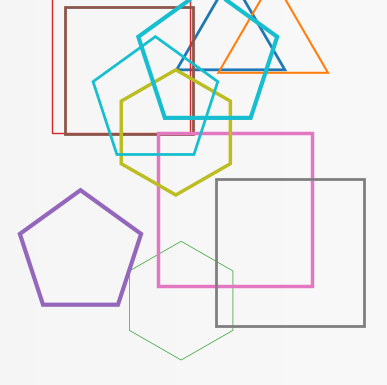[{"shape": "triangle", "thickness": 2, "radius": 0.81, "center": [0.595, 0.899]}, {"shape": "triangle", "thickness": 1.5, "radius": 0.82, "center": [0.705, 0.893]}, {"shape": "hexagon", "thickness": 0.5, "radius": 0.77, "center": [0.467, 0.219]}, {"shape": "square", "thickness": 1, "radius": 0.89, "center": [0.311, 0.833]}, {"shape": "pentagon", "thickness": 3, "radius": 0.82, "center": [0.208, 0.342]}, {"shape": "square", "thickness": 2, "radius": 0.82, "center": [0.334, 0.818]}, {"shape": "square", "thickness": 2.5, "radius": 0.99, "center": [0.607, 0.455]}, {"shape": "square", "thickness": 2, "radius": 0.95, "center": [0.748, 0.345]}, {"shape": "hexagon", "thickness": 2.5, "radius": 0.81, "center": [0.454, 0.656]}, {"shape": "pentagon", "thickness": 2, "radius": 0.85, "center": [0.401, 0.736]}, {"shape": "pentagon", "thickness": 3, "radius": 0.94, "center": [0.536, 0.846]}]